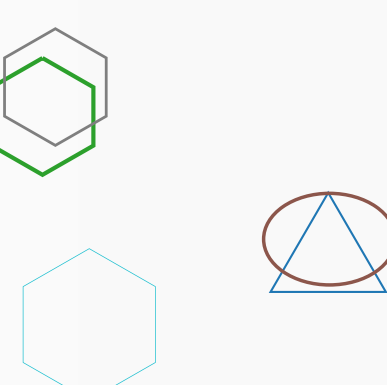[{"shape": "triangle", "thickness": 1.5, "radius": 0.86, "center": [0.847, 0.328]}, {"shape": "hexagon", "thickness": 3, "radius": 0.76, "center": [0.11, 0.698]}, {"shape": "oval", "thickness": 2.5, "radius": 0.85, "center": [0.85, 0.379]}, {"shape": "hexagon", "thickness": 2, "radius": 0.76, "center": [0.143, 0.774]}, {"shape": "hexagon", "thickness": 0.5, "radius": 0.99, "center": [0.23, 0.157]}]